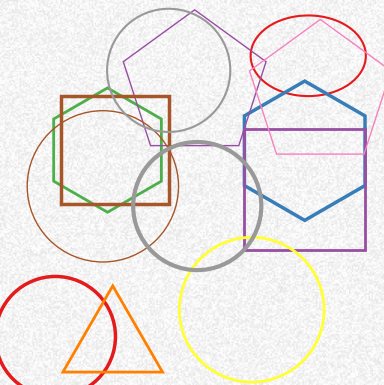[{"shape": "circle", "thickness": 2.5, "radius": 0.78, "center": [0.144, 0.126]}, {"shape": "oval", "thickness": 1.5, "radius": 0.75, "center": [0.801, 0.855]}, {"shape": "hexagon", "thickness": 2.5, "radius": 0.9, "center": [0.791, 0.609]}, {"shape": "hexagon", "thickness": 2, "radius": 0.81, "center": [0.279, 0.61]}, {"shape": "square", "thickness": 2, "radius": 0.79, "center": [0.791, 0.508]}, {"shape": "pentagon", "thickness": 1, "radius": 0.97, "center": [0.506, 0.78]}, {"shape": "triangle", "thickness": 2, "radius": 0.75, "center": [0.293, 0.108]}, {"shape": "circle", "thickness": 2, "radius": 0.94, "center": [0.654, 0.196]}, {"shape": "square", "thickness": 2.5, "radius": 0.7, "center": [0.299, 0.611]}, {"shape": "circle", "thickness": 1, "radius": 0.98, "center": [0.267, 0.516]}, {"shape": "pentagon", "thickness": 1, "radius": 0.97, "center": [0.832, 0.756]}, {"shape": "circle", "thickness": 1.5, "radius": 0.8, "center": [0.438, 0.817]}, {"shape": "circle", "thickness": 3, "radius": 0.83, "center": [0.512, 0.465]}]